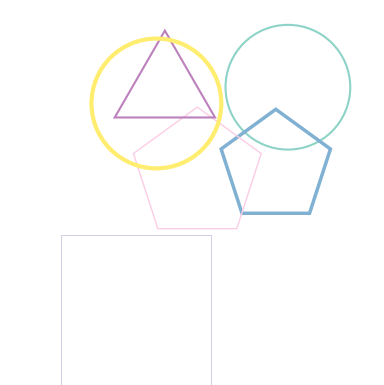[{"shape": "circle", "thickness": 1.5, "radius": 0.81, "center": [0.748, 0.773]}, {"shape": "square", "thickness": 0.5, "radius": 0.97, "center": [0.354, 0.195]}, {"shape": "pentagon", "thickness": 2.5, "radius": 0.75, "center": [0.716, 0.567]}, {"shape": "pentagon", "thickness": 1, "radius": 0.87, "center": [0.513, 0.547]}, {"shape": "triangle", "thickness": 1.5, "radius": 0.75, "center": [0.428, 0.77]}, {"shape": "circle", "thickness": 3, "radius": 0.84, "center": [0.406, 0.731]}]